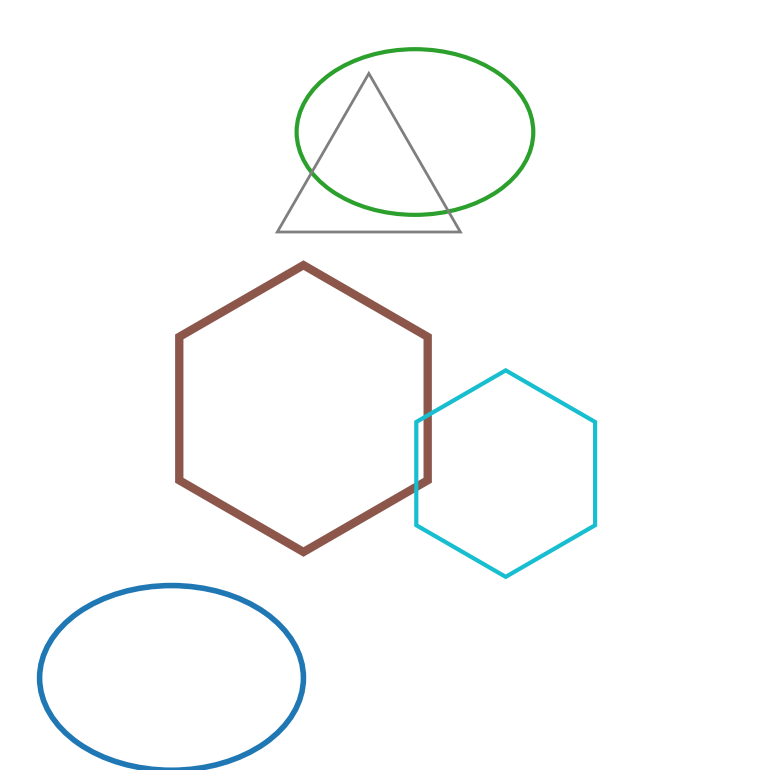[{"shape": "oval", "thickness": 2, "radius": 0.86, "center": [0.223, 0.12]}, {"shape": "oval", "thickness": 1.5, "radius": 0.77, "center": [0.539, 0.829]}, {"shape": "hexagon", "thickness": 3, "radius": 0.93, "center": [0.394, 0.469]}, {"shape": "triangle", "thickness": 1, "radius": 0.69, "center": [0.479, 0.767]}, {"shape": "hexagon", "thickness": 1.5, "radius": 0.67, "center": [0.657, 0.385]}]